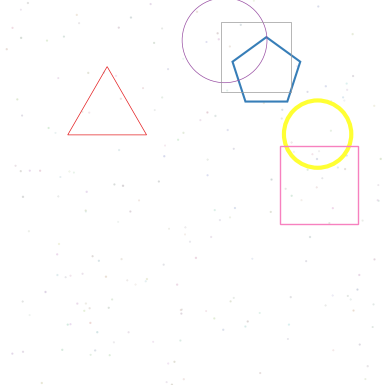[{"shape": "triangle", "thickness": 0.5, "radius": 0.59, "center": [0.278, 0.709]}, {"shape": "pentagon", "thickness": 1.5, "radius": 0.46, "center": [0.692, 0.811]}, {"shape": "circle", "thickness": 0.5, "radius": 0.55, "center": [0.583, 0.895]}, {"shape": "circle", "thickness": 3, "radius": 0.44, "center": [0.825, 0.652]}, {"shape": "square", "thickness": 1, "radius": 0.5, "center": [0.829, 0.519]}, {"shape": "square", "thickness": 0.5, "radius": 0.45, "center": [0.665, 0.852]}]